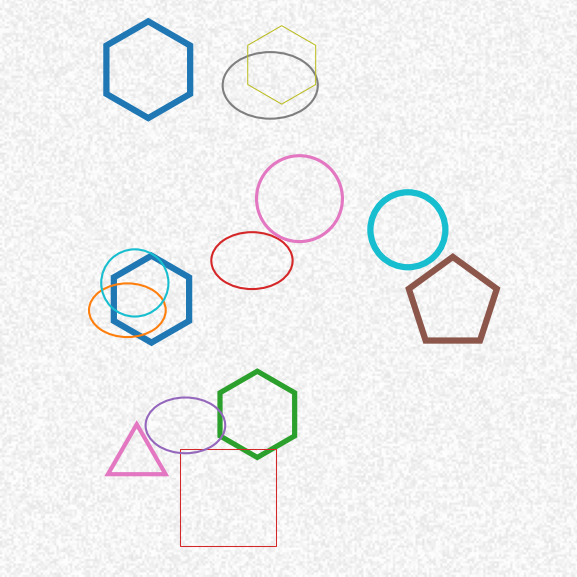[{"shape": "hexagon", "thickness": 3, "radius": 0.38, "center": [0.262, 0.481]}, {"shape": "hexagon", "thickness": 3, "radius": 0.42, "center": [0.257, 0.878]}, {"shape": "oval", "thickness": 1, "radius": 0.33, "center": [0.221, 0.462]}, {"shape": "hexagon", "thickness": 2.5, "radius": 0.37, "center": [0.446, 0.282]}, {"shape": "oval", "thickness": 1, "radius": 0.35, "center": [0.436, 0.548]}, {"shape": "square", "thickness": 0.5, "radius": 0.42, "center": [0.395, 0.138]}, {"shape": "oval", "thickness": 1, "radius": 0.34, "center": [0.321, 0.263]}, {"shape": "pentagon", "thickness": 3, "radius": 0.4, "center": [0.784, 0.474]}, {"shape": "circle", "thickness": 1.5, "radius": 0.37, "center": [0.519, 0.655]}, {"shape": "triangle", "thickness": 2, "radius": 0.29, "center": [0.237, 0.207]}, {"shape": "oval", "thickness": 1, "radius": 0.41, "center": [0.468, 0.851]}, {"shape": "hexagon", "thickness": 0.5, "radius": 0.34, "center": [0.488, 0.887]}, {"shape": "circle", "thickness": 1, "radius": 0.29, "center": [0.233, 0.509]}, {"shape": "circle", "thickness": 3, "radius": 0.32, "center": [0.706, 0.601]}]